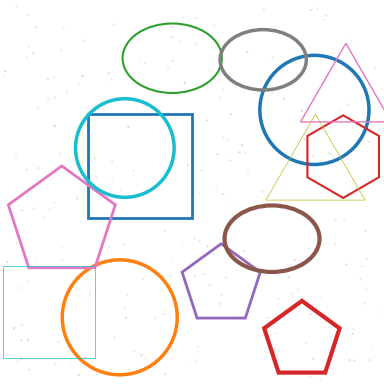[{"shape": "square", "thickness": 2, "radius": 0.68, "center": [0.364, 0.569]}, {"shape": "circle", "thickness": 2.5, "radius": 0.71, "center": [0.817, 0.715]}, {"shape": "circle", "thickness": 2.5, "radius": 0.75, "center": [0.311, 0.176]}, {"shape": "oval", "thickness": 1.5, "radius": 0.64, "center": [0.447, 0.849]}, {"shape": "pentagon", "thickness": 3, "radius": 0.51, "center": [0.784, 0.116]}, {"shape": "hexagon", "thickness": 1.5, "radius": 0.54, "center": [0.891, 0.593]}, {"shape": "pentagon", "thickness": 2, "radius": 0.53, "center": [0.575, 0.26]}, {"shape": "oval", "thickness": 3, "radius": 0.62, "center": [0.707, 0.38]}, {"shape": "triangle", "thickness": 1, "radius": 0.68, "center": [0.898, 0.751]}, {"shape": "pentagon", "thickness": 2, "radius": 0.73, "center": [0.161, 0.423]}, {"shape": "oval", "thickness": 2.5, "radius": 0.56, "center": [0.684, 0.845]}, {"shape": "triangle", "thickness": 0.5, "radius": 0.74, "center": [0.819, 0.555]}, {"shape": "circle", "thickness": 2.5, "radius": 0.64, "center": [0.324, 0.616]}, {"shape": "square", "thickness": 0.5, "radius": 0.59, "center": [0.127, 0.189]}]